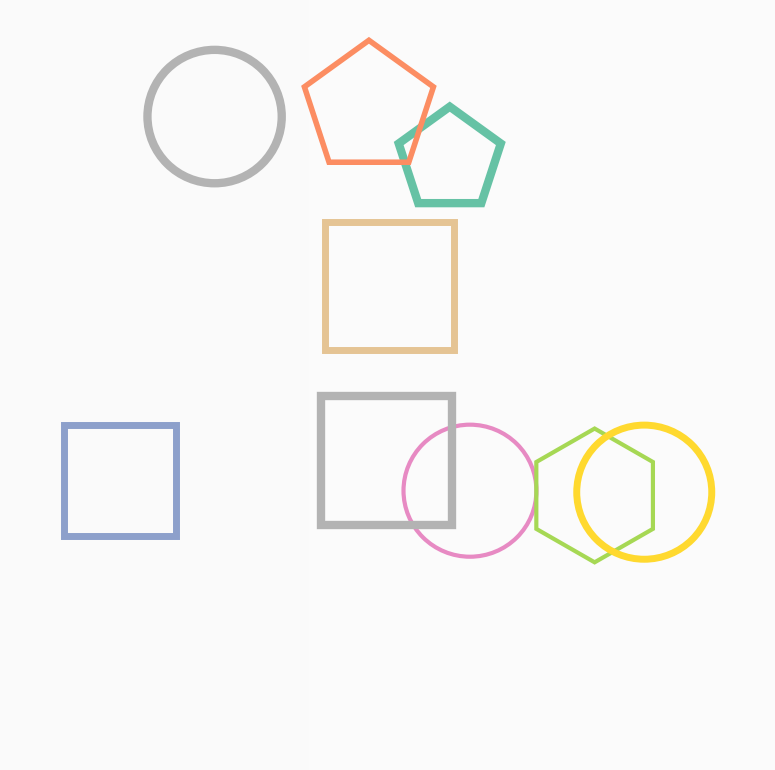[{"shape": "pentagon", "thickness": 3, "radius": 0.35, "center": [0.58, 0.792]}, {"shape": "pentagon", "thickness": 2, "radius": 0.44, "center": [0.476, 0.86]}, {"shape": "square", "thickness": 2.5, "radius": 0.36, "center": [0.155, 0.376]}, {"shape": "circle", "thickness": 1.5, "radius": 0.43, "center": [0.606, 0.363]}, {"shape": "hexagon", "thickness": 1.5, "radius": 0.43, "center": [0.767, 0.357]}, {"shape": "circle", "thickness": 2.5, "radius": 0.44, "center": [0.831, 0.361]}, {"shape": "square", "thickness": 2.5, "radius": 0.41, "center": [0.502, 0.628]}, {"shape": "circle", "thickness": 3, "radius": 0.43, "center": [0.277, 0.849]}, {"shape": "square", "thickness": 3, "radius": 0.42, "center": [0.499, 0.402]}]